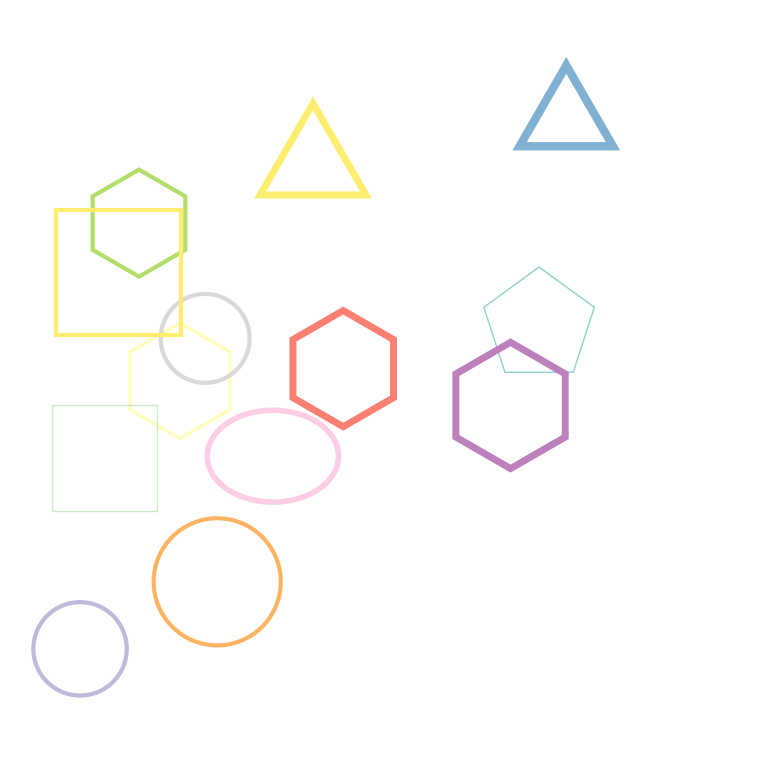[{"shape": "pentagon", "thickness": 0.5, "radius": 0.38, "center": [0.7, 0.578]}, {"shape": "hexagon", "thickness": 1, "radius": 0.38, "center": [0.234, 0.505]}, {"shape": "circle", "thickness": 1.5, "radius": 0.3, "center": [0.104, 0.157]}, {"shape": "hexagon", "thickness": 2.5, "radius": 0.38, "center": [0.446, 0.521]}, {"shape": "triangle", "thickness": 3, "radius": 0.35, "center": [0.735, 0.845]}, {"shape": "circle", "thickness": 1.5, "radius": 0.41, "center": [0.282, 0.244]}, {"shape": "hexagon", "thickness": 1.5, "radius": 0.35, "center": [0.181, 0.71]}, {"shape": "oval", "thickness": 2, "radius": 0.43, "center": [0.354, 0.408]}, {"shape": "circle", "thickness": 1.5, "radius": 0.29, "center": [0.266, 0.561]}, {"shape": "hexagon", "thickness": 2.5, "radius": 0.41, "center": [0.663, 0.473]}, {"shape": "square", "thickness": 0.5, "radius": 0.34, "center": [0.136, 0.405]}, {"shape": "triangle", "thickness": 2.5, "radius": 0.4, "center": [0.407, 0.786]}, {"shape": "square", "thickness": 1.5, "radius": 0.41, "center": [0.154, 0.646]}]